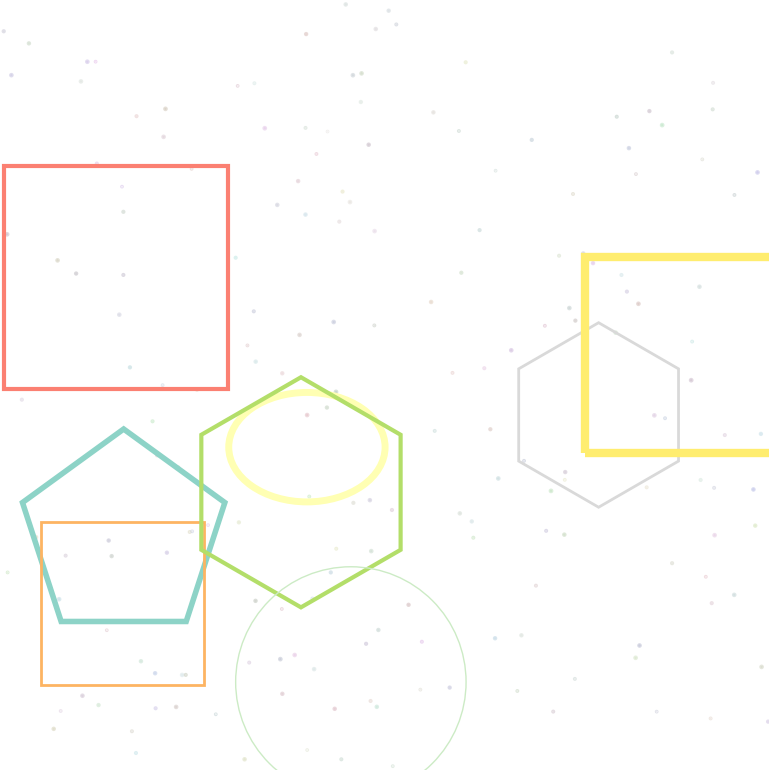[{"shape": "pentagon", "thickness": 2, "radius": 0.69, "center": [0.161, 0.305]}, {"shape": "oval", "thickness": 2.5, "radius": 0.51, "center": [0.399, 0.419]}, {"shape": "square", "thickness": 1.5, "radius": 0.72, "center": [0.151, 0.639]}, {"shape": "square", "thickness": 1, "radius": 0.53, "center": [0.159, 0.216]}, {"shape": "hexagon", "thickness": 1.5, "radius": 0.75, "center": [0.391, 0.361]}, {"shape": "hexagon", "thickness": 1, "radius": 0.6, "center": [0.777, 0.461]}, {"shape": "circle", "thickness": 0.5, "radius": 0.75, "center": [0.456, 0.114]}, {"shape": "square", "thickness": 3, "radius": 0.64, "center": [0.886, 0.539]}]